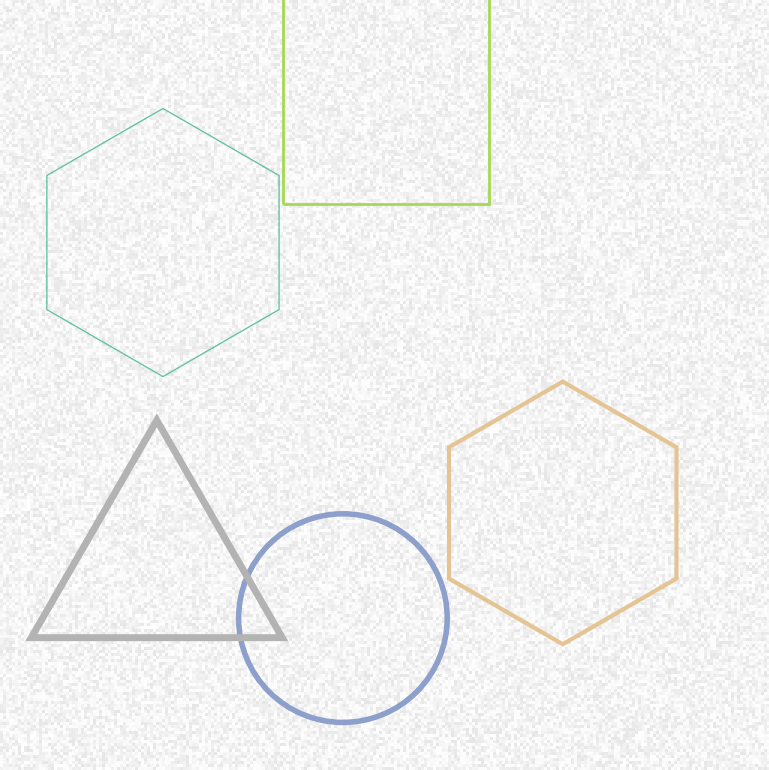[{"shape": "hexagon", "thickness": 0.5, "radius": 0.87, "center": [0.212, 0.685]}, {"shape": "circle", "thickness": 2, "radius": 0.68, "center": [0.445, 0.197]}, {"shape": "square", "thickness": 1, "radius": 0.67, "center": [0.502, 0.868]}, {"shape": "hexagon", "thickness": 1.5, "radius": 0.85, "center": [0.731, 0.334]}, {"shape": "triangle", "thickness": 2.5, "radius": 0.94, "center": [0.204, 0.266]}]